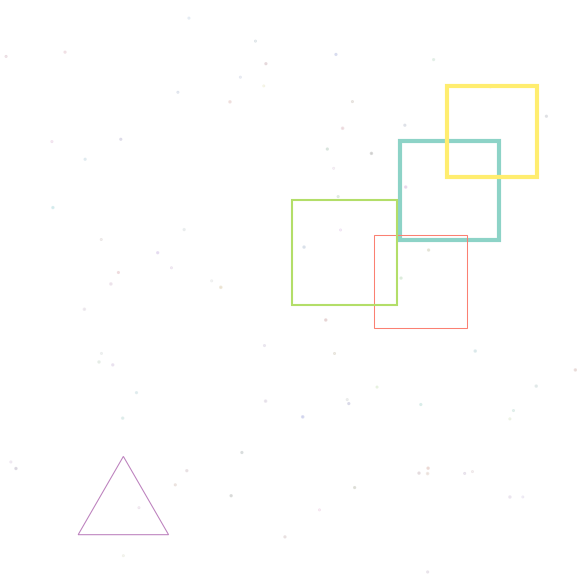[{"shape": "square", "thickness": 2, "radius": 0.43, "center": [0.778, 0.67]}, {"shape": "square", "thickness": 0.5, "radius": 0.4, "center": [0.728, 0.512]}, {"shape": "square", "thickness": 1, "radius": 0.45, "center": [0.597, 0.562]}, {"shape": "triangle", "thickness": 0.5, "radius": 0.45, "center": [0.214, 0.118]}, {"shape": "square", "thickness": 2, "radius": 0.39, "center": [0.852, 0.772]}]